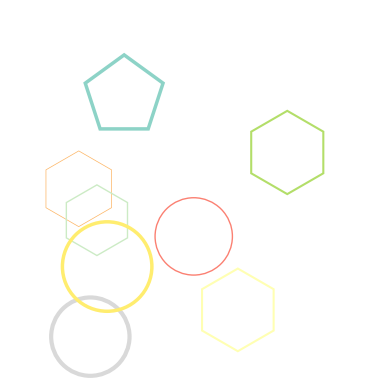[{"shape": "pentagon", "thickness": 2.5, "radius": 0.53, "center": [0.322, 0.751]}, {"shape": "hexagon", "thickness": 1.5, "radius": 0.54, "center": [0.618, 0.195]}, {"shape": "circle", "thickness": 1, "radius": 0.5, "center": [0.503, 0.386]}, {"shape": "hexagon", "thickness": 0.5, "radius": 0.49, "center": [0.205, 0.51]}, {"shape": "hexagon", "thickness": 1.5, "radius": 0.54, "center": [0.746, 0.604]}, {"shape": "circle", "thickness": 3, "radius": 0.51, "center": [0.235, 0.126]}, {"shape": "hexagon", "thickness": 1, "radius": 0.46, "center": [0.252, 0.428]}, {"shape": "circle", "thickness": 2.5, "radius": 0.58, "center": [0.278, 0.308]}]